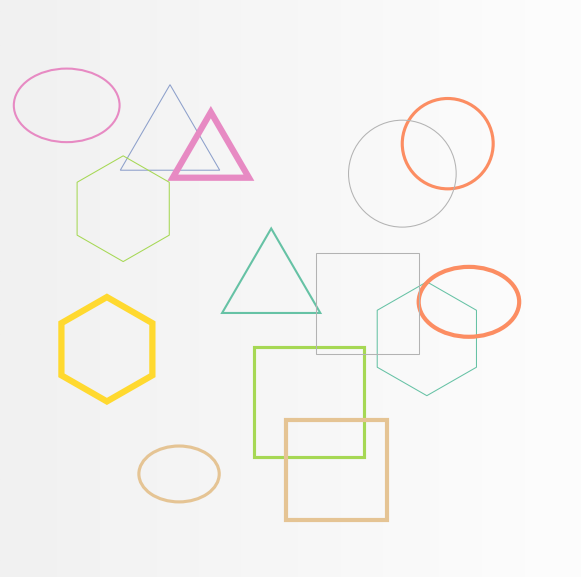[{"shape": "hexagon", "thickness": 0.5, "radius": 0.49, "center": [0.734, 0.413]}, {"shape": "triangle", "thickness": 1, "radius": 0.49, "center": [0.467, 0.506]}, {"shape": "oval", "thickness": 2, "radius": 0.43, "center": [0.807, 0.476]}, {"shape": "circle", "thickness": 1.5, "radius": 0.39, "center": [0.77, 0.75]}, {"shape": "triangle", "thickness": 0.5, "radius": 0.49, "center": [0.292, 0.754]}, {"shape": "triangle", "thickness": 3, "radius": 0.38, "center": [0.363, 0.729]}, {"shape": "oval", "thickness": 1, "radius": 0.45, "center": [0.115, 0.817]}, {"shape": "square", "thickness": 1.5, "radius": 0.48, "center": [0.532, 0.303]}, {"shape": "hexagon", "thickness": 0.5, "radius": 0.46, "center": [0.212, 0.638]}, {"shape": "hexagon", "thickness": 3, "radius": 0.45, "center": [0.184, 0.394]}, {"shape": "oval", "thickness": 1.5, "radius": 0.35, "center": [0.308, 0.178]}, {"shape": "square", "thickness": 2, "radius": 0.43, "center": [0.579, 0.185]}, {"shape": "circle", "thickness": 0.5, "radius": 0.46, "center": [0.692, 0.698]}, {"shape": "square", "thickness": 0.5, "radius": 0.44, "center": [0.632, 0.474]}]